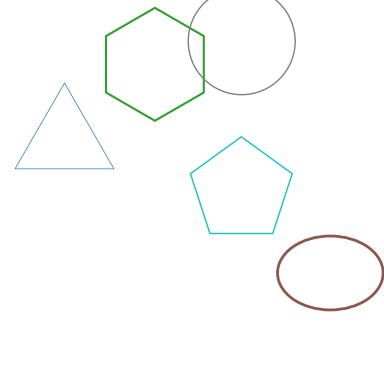[{"shape": "triangle", "thickness": 0.5, "radius": 0.74, "center": [0.168, 0.636]}, {"shape": "hexagon", "thickness": 1.5, "radius": 0.73, "center": [0.402, 0.833]}, {"shape": "oval", "thickness": 2, "radius": 0.69, "center": [0.858, 0.291]}, {"shape": "circle", "thickness": 1, "radius": 0.69, "center": [0.628, 0.893]}, {"shape": "pentagon", "thickness": 1, "radius": 0.69, "center": [0.627, 0.506]}]